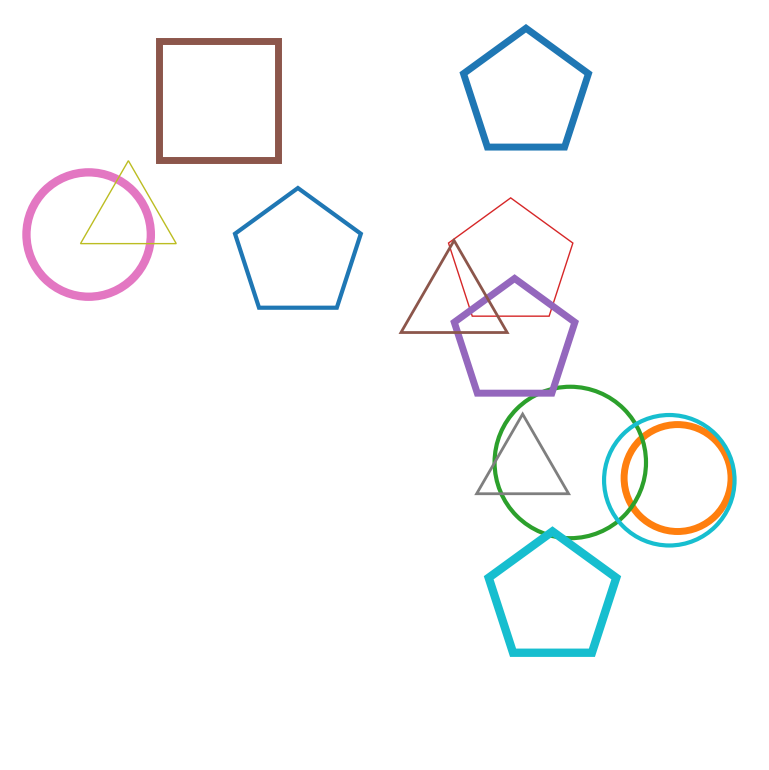[{"shape": "pentagon", "thickness": 1.5, "radius": 0.43, "center": [0.387, 0.67]}, {"shape": "pentagon", "thickness": 2.5, "radius": 0.43, "center": [0.683, 0.878]}, {"shape": "circle", "thickness": 2.5, "radius": 0.35, "center": [0.88, 0.379]}, {"shape": "circle", "thickness": 1.5, "radius": 0.49, "center": [0.741, 0.399]}, {"shape": "pentagon", "thickness": 0.5, "radius": 0.42, "center": [0.663, 0.658]}, {"shape": "pentagon", "thickness": 2.5, "radius": 0.41, "center": [0.668, 0.556]}, {"shape": "square", "thickness": 2.5, "radius": 0.38, "center": [0.284, 0.87]}, {"shape": "triangle", "thickness": 1, "radius": 0.4, "center": [0.59, 0.608]}, {"shape": "circle", "thickness": 3, "radius": 0.4, "center": [0.115, 0.695]}, {"shape": "triangle", "thickness": 1, "radius": 0.34, "center": [0.679, 0.393]}, {"shape": "triangle", "thickness": 0.5, "radius": 0.36, "center": [0.167, 0.72]}, {"shape": "circle", "thickness": 1.5, "radius": 0.42, "center": [0.869, 0.376]}, {"shape": "pentagon", "thickness": 3, "radius": 0.44, "center": [0.718, 0.223]}]